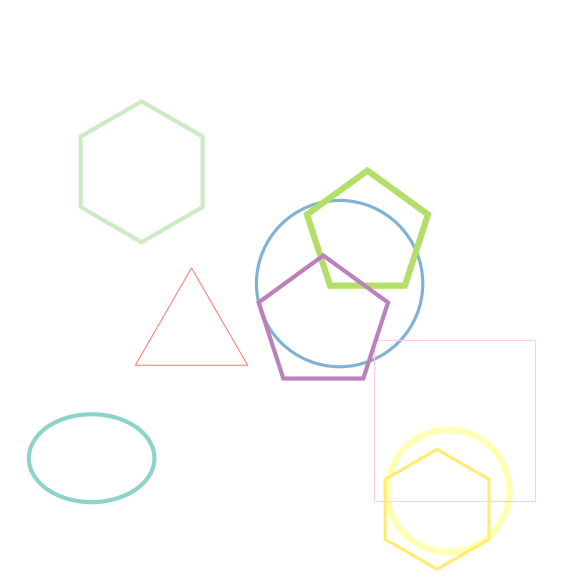[{"shape": "oval", "thickness": 2, "radius": 0.54, "center": [0.159, 0.206]}, {"shape": "circle", "thickness": 3, "radius": 0.53, "center": [0.776, 0.149]}, {"shape": "triangle", "thickness": 0.5, "radius": 0.56, "center": [0.332, 0.423]}, {"shape": "circle", "thickness": 1.5, "radius": 0.72, "center": [0.588, 0.508]}, {"shape": "pentagon", "thickness": 3, "radius": 0.55, "center": [0.636, 0.594]}, {"shape": "square", "thickness": 0.5, "radius": 0.7, "center": [0.787, 0.271]}, {"shape": "pentagon", "thickness": 2, "radius": 0.59, "center": [0.56, 0.439]}, {"shape": "hexagon", "thickness": 2, "radius": 0.61, "center": [0.245, 0.702]}, {"shape": "hexagon", "thickness": 1.5, "radius": 0.52, "center": [0.757, 0.117]}]